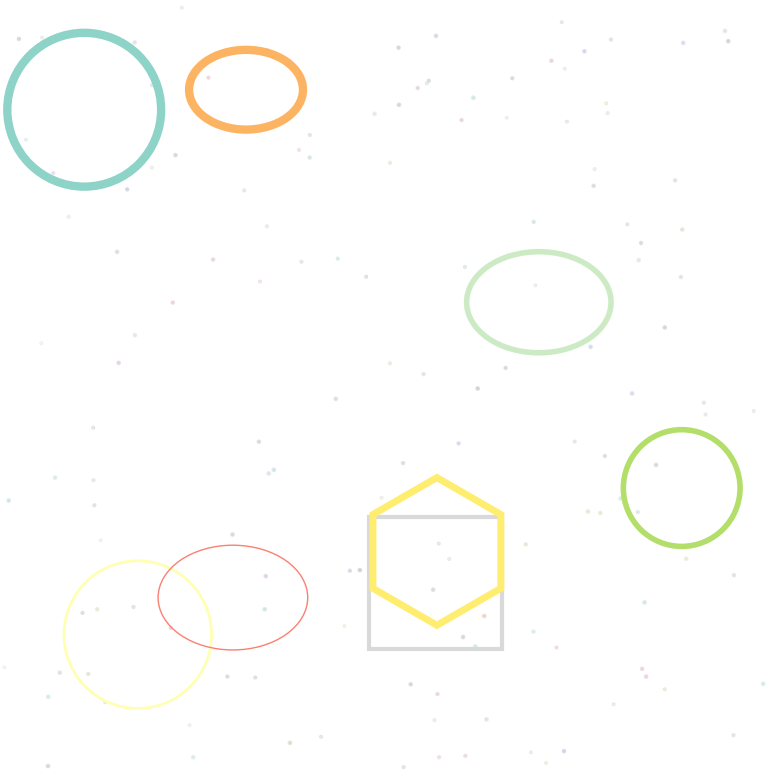[{"shape": "circle", "thickness": 3, "radius": 0.5, "center": [0.109, 0.857]}, {"shape": "circle", "thickness": 1, "radius": 0.48, "center": [0.179, 0.176]}, {"shape": "oval", "thickness": 0.5, "radius": 0.49, "center": [0.302, 0.224]}, {"shape": "oval", "thickness": 3, "radius": 0.37, "center": [0.32, 0.883]}, {"shape": "circle", "thickness": 2, "radius": 0.38, "center": [0.885, 0.366]}, {"shape": "square", "thickness": 1.5, "radius": 0.43, "center": [0.566, 0.243]}, {"shape": "oval", "thickness": 2, "radius": 0.47, "center": [0.7, 0.607]}, {"shape": "hexagon", "thickness": 2.5, "radius": 0.48, "center": [0.567, 0.284]}]